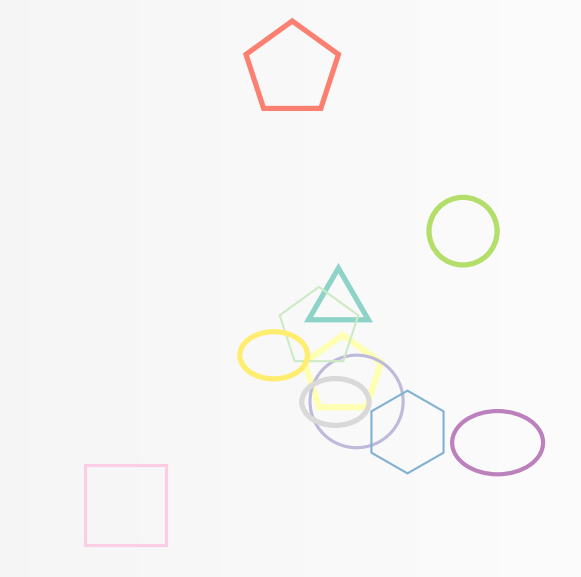[{"shape": "triangle", "thickness": 2.5, "radius": 0.3, "center": [0.582, 0.475]}, {"shape": "pentagon", "thickness": 3, "radius": 0.35, "center": [0.59, 0.35]}, {"shape": "circle", "thickness": 1.5, "radius": 0.4, "center": [0.613, 0.304]}, {"shape": "pentagon", "thickness": 2.5, "radius": 0.42, "center": [0.503, 0.879]}, {"shape": "hexagon", "thickness": 1, "radius": 0.36, "center": [0.701, 0.251]}, {"shape": "circle", "thickness": 2.5, "radius": 0.29, "center": [0.797, 0.599]}, {"shape": "square", "thickness": 1.5, "radius": 0.35, "center": [0.216, 0.124]}, {"shape": "oval", "thickness": 2.5, "radius": 0.29, "center": [0.577, 0.303]}, {"shape": "oval", "thickness": 2, "radius": 0.39, "center": [0.856, 0.233]}, {"shape": "pentagon", "thickness": 1, "radius": 0.36, "center": [0.549, 0.431]}, {"shape": "oval", "thickness": 2.5, "radius": 0.29, "center": [0.471, 0.384]}]